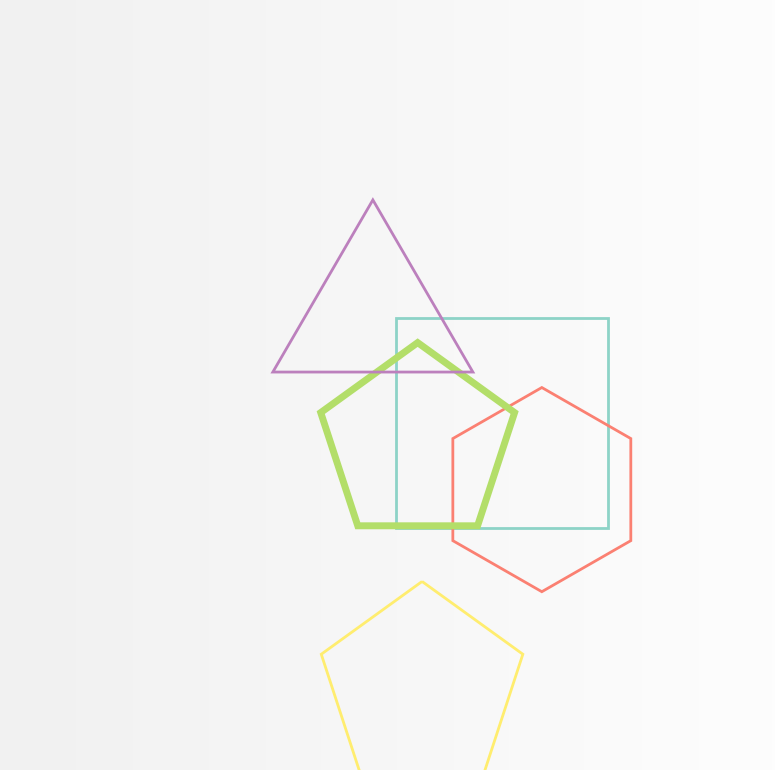[{"shape": "square", "thickness": 1, "radius": 0.68, "center": [0.648, 0.451]}, {"shape": "hexagon", "thickness": 1, "radius": 0.66, "center": [0.699, 0.364]}, {"shape": "pentagon", "thickness": 2.5, "radius": 0.66, "center": [0.539, 0.424]}, {"shape": "triangle", "thickness": 1, "radius": 0.75, "center": [0.481, 0.591]}, {"shape": "pentagon", "thickness": 1, "radius": 0.68, "center": [0.545, 0.108]}]